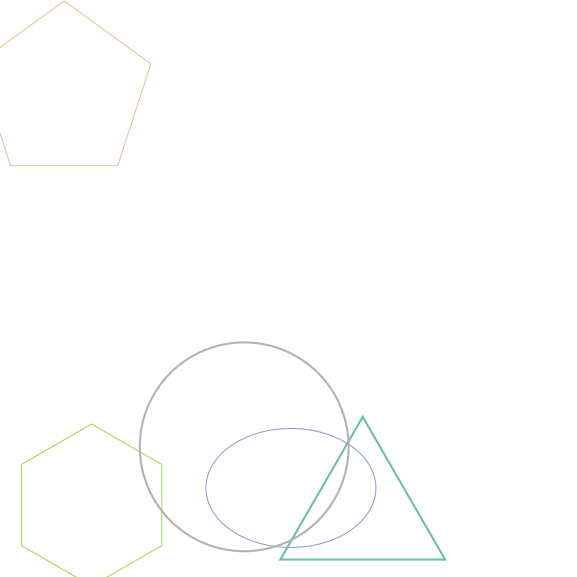[{"shape": "triangle", "thickness": 1, "radius": 0.82, "center": [0.628, 0.113]}, {"shape": "oval", "thickness": 0.5, "radius": 0.74, "center": [0.504, 0.154]}, {"shape": "hexagon", "thickness": 0.5, "radius": 0.7, "center": [0.159, 0.125]}, {"shape": "pentagon", "thickness": 0.5, "radius": 0.79, "center": [0.111, 0.84]}, {"shape": "circle", "thickness": 1, "radius": 0.9, "center": [0.423, 0.225]}]